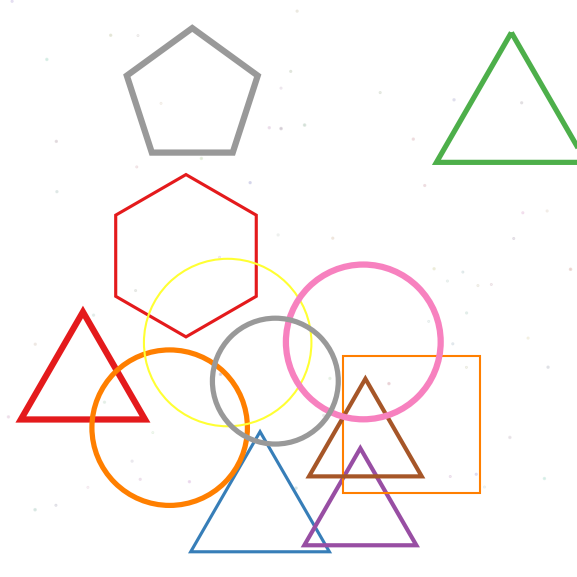[{"shape": "triangle", "thickness": 3, "radius": 0.62, "center": [0.144, 0.335]}, {"shape": "hexagon", "thickness": 1.5, "radius": 0.7, "center": [0.322, 0.556]}, {"shape": "triangle", "thickness": 1.5, "radius": 0.69, "center": [0.45, 0.113]}, {"shape": "triangle", "thickness": 2.5, "radius": 0.75, "center": [0.886, 0.793]}, {"shape": "triangle", "thickness": 2, "radius": 0.56, "center": [0.624, 0.111]}, {"shape": "square", "thickness": 1, "radius": 0.59, "center": [0.712, 0.264]}, {"shape": "circle", "thickness": 2.5, "radius": 0.67, "center": [0.294, 0.259]}, {"shape": "circle", "thickness": 1, "radius": 0.73, "center": [0.394, 0.406]}, {"shape": "triangle", "thickness": 2, "radius": 0.56, "center": [0.633, 0.231]}, {"shape": "circle", "thickness": 3, "radius": 0.67, "center": [0.629, 0.407]}, {"shape": "circle", "thickness": 2.5, "radius": 0.54, "center": [0.477, 0.339]}, {"shape": "pentagon", "thickness": 3, "radius": 0.6, "center": [0.333, 0.831]}]